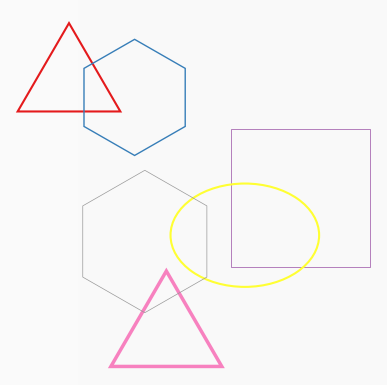[{"shape": "triangle", "thickness": 1.5, "radius": 0.76, "center": [0.178, 0.787]}, {"shape": "hexagon", "thickness": 1, "radius": 0.75, "center": [0.347, 0.747]}, {"shape": "square", "thickness": 0.5, "radius": 0.9, "center": [0.775, 0.486]}, {"shape": "oval", "thickness": 1.5, "radius": 0.96, "center": [0.632, 0.389]}, {"shape": "triangle", "thickness": 2.5, "radius": 0.83, "center": [0.429, 0.131]}, {"shape": "hexagon", "thickness": 0.5, "radius": 0.92, "center": [0.374, 0.373]}]